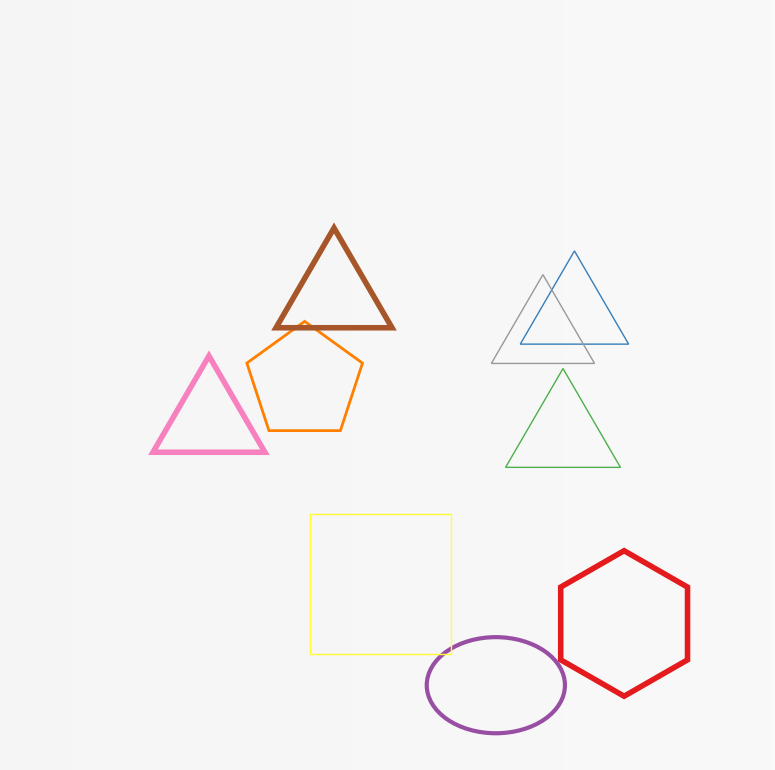[{"shape": "hexagon", "thickness": 2, "radius": 0.47, "center": [0.805, 0.19]}, {"shape": "triangle", "thickness": 0.5, "radius": 0.4, "center": [0.741, 0.593]}, {"shape": "triangle", "thickness": 0.5, "radius": 0.43, "center": [0.726, 0.436]}, {"shape": "oval", "thickness": 1.5, "radius": 0.45, "center": [0.64, 0.11]}, {"shape": "pentagon", "thickness": 1, "radius": 0.39, "center": [0.393, 0.504]}, {"shape": "square", "thickness": 0.5, "radius": 0.45, "center": [0.491, 0.241]}, {"shape": "triangle", "thickness": 2, "radius": 0.43, "center": [0.431, 0.618]}, {"shape": "triangle", "thickness": 2, "radius": 0.42, "center": [0.27, 0.454]}, {"shape": "triangle", "thickness": 0.5, "radius": 0.38, "center": [0.701, 0.566]}]